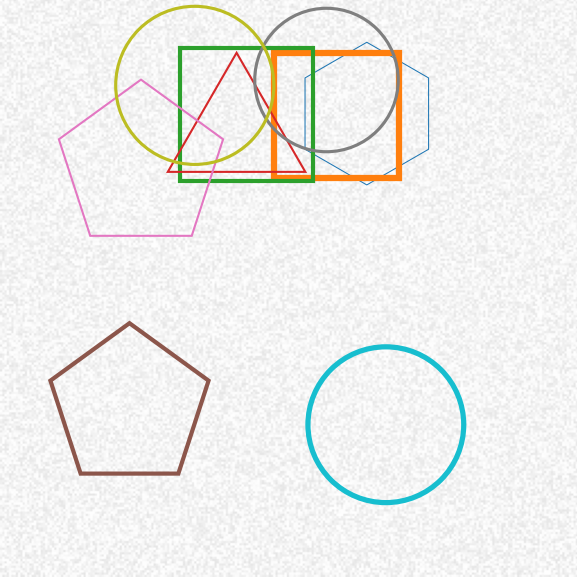[{"shape": "hexagon", "thickness": 0.5, "radius": 0.62, "center": [0.635, 0.802]}, {"shape": "square", "thickness": 3, "radius": 0.54, "center": [0.582, 0.799]}, {"shape": "square", "thickness": 2, "radius": 0.57, "center": [0.427, 0.801]}, {"shape": "triangle", "thickness": 1, "radius": 0.69, "center": [0.41, 0.77]}, {"shape": "pentagon", "thickness": 2, "radius": 0.72, "center": [0.224, 0.296]}, {"shape": "pentagon", "thickness": 1, "radius": 0.75, "center": [0.244, 0.712]}, {"shape": "circle", "thickness": 1.5, "radius": 0.62, "center": [0.565, 0.861]}, {"shape": "circle", "thickness": 1.5, "radius": 0.68, "center": [0.337, 0.851]}, {"shape": "circle", "thickness": 2.5, "radius": 0.67, "center": [0.668, 0.264]}]